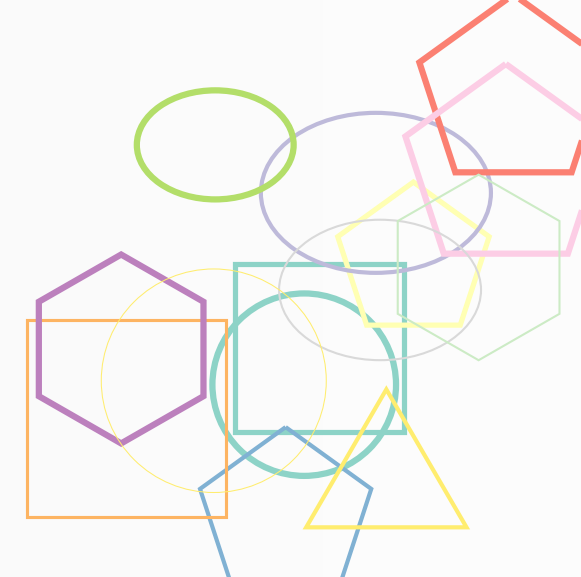[{"shape": "square", "thickness": 2.5, "radius": 0.73, "center": [0.55, 0.396]}, {"shape": "circle", "thickness": 3, "radius": 0.79, "center": [0.523, 0.333]}, {"shape": "pentagon", "thickness": 2.5, "radius": 0.68, "center": [0.711, 0.547]}, {"shape": "oval", "thickness": 2, "radius": 0.99, "center": [0.647, 0.665]}, {"shape": "pentagon", "thickness": 3, "radius": 0.85, "center": [0.883, 0.838]}, {"shape": "pentagon", "thickness": 2, "radius": 0.77, "center": [0.491, 0.105]}, {"shape": "square", "thickness": 1.5, "radius": 0.85, "center": [0.217, 0.274]}, {"shape": "oval", "thickness": 3, "radius": 0.67, "center": [0.37, 0.748]}, {"shape": "pentagon", "thickness": 3, "radius": 0.91, "center": [0.87, 0.707]}, {"shape": "oval", "thickness": 1, "radius": 0.87, "center": [0.654, 0.497]}, {"shape": "hexagon", "thickness": 3, "radius": 0.82, "center": [0.208, 0.395]}, {"shape": "hexagon", "thickness": 1, "radius": 0.8, "center": [0.823, 0.536]}, {"shape": "triangle", "thickness": 2, "radius": 0.8, "center": [0.665, 0.166]}, {"shape": "circle", "thickness": 0.5, "radius": 0.97, "center": [0.368, 0.34]}]